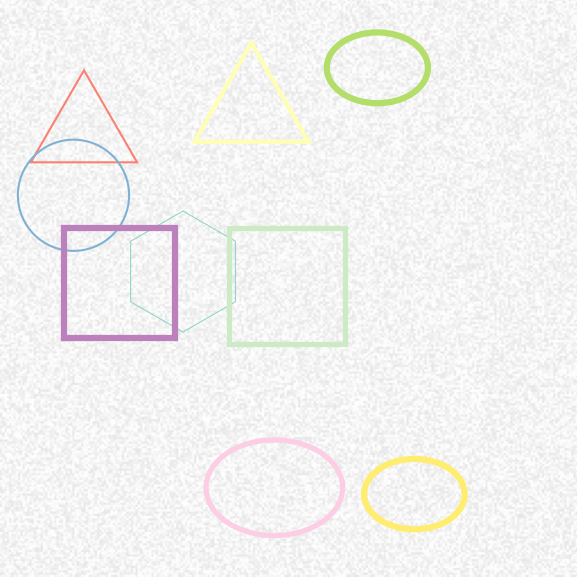[{"shape": "hexagon", "thickness": 0.5, "radius": 0.52, "center": [0.317, 0.529]}, {"shape": "triangle", "thickness": 2, "radius": 0.57, "center": [0.435, 0.811]}, {"shape": "triangle", "thickness": 1, "radius": 0.53, "center": [0.145, 0.771]}, {"shape": "circle", "thickness": 1, "radius": 0.48, "center": [0.127, 0.661]}, {"shape": "oval", "thickness": 3, "radius": 0.44, "center": [0.653, 0.882]}, {"shape": "oval", "thickness": 2.5, "radius": 0.59, "center": [0.475, 0.155]}, {"shape": "square", "thickness": 3, "radius": 0.48, "center": [0.207, 0.509]}, {"shape": "square", "thickness": 2.5, "radius": 0.5, "center": [0.497, 0.504]}, {"shape": "oval", "thickness": 3, "radius": 0.44, "center": [0.718, 0.144]}]